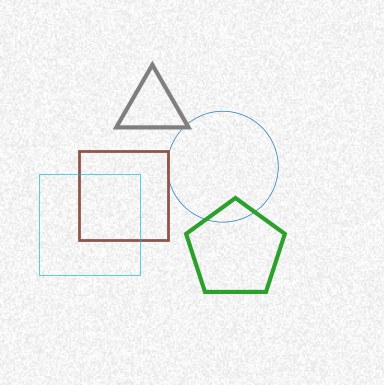[{"shape": "circle", "thickness": 0.5, "radius": 0.72, "center": [0.579, 0.567]}, {"shape": "pentagon", "thickness": 3, "radius": 0.67, "center": [0.612, 0.351]}, {"shape": "square", "thickness": 2, "radius": 0.58, "center": [0.321, 0.493]}, {"shape": "triangle", "thickness": 3, "radius": 0.54, "center": [0.396, 0.723]}, {"shape": "square", "thickness": 0.5, "radius": 0.66, "center": [0.233, 0.416]}]